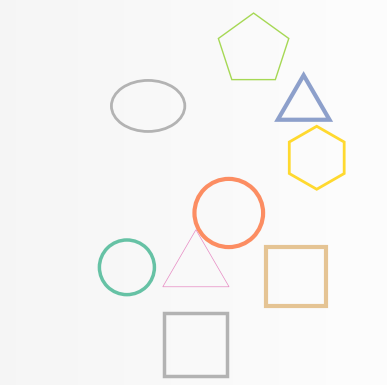[{"shape": "circle", "thickness": 2.5, "radius": 0.35, "center": [0.327, 0.306]}, {"shape": "circle", "thickness": 3, "radius": 0.44, "center": [0.59, 0.447]}, {"shape": "triangle", "thickness": 3, "radius": 0.39, "center": [0.784, 0.728]}, {"shape": "triangle", "thickness": 0.5, "radius": 0.49, "center": [0.506, 0.305]}, {"shape": "pentagon", "thickness": 1, "radius": 0.48, "center": [0.654, 0.87]}, {"shape": "hexagon", "thickness": 2, "radius": 0.41, "center": [0.817, 0.59]}, {"shape": "square", "thickness": 3, "radius": 0.38, "center": [0.764, 0.282]}, {"shape": "square", "thickness": 2.5, "radius": 0.41, "center": [0.504, 0.106]}, {"shape": "oval", "thickness": 2, "radius": 0.47, "center": [0.382, 0.725]}]